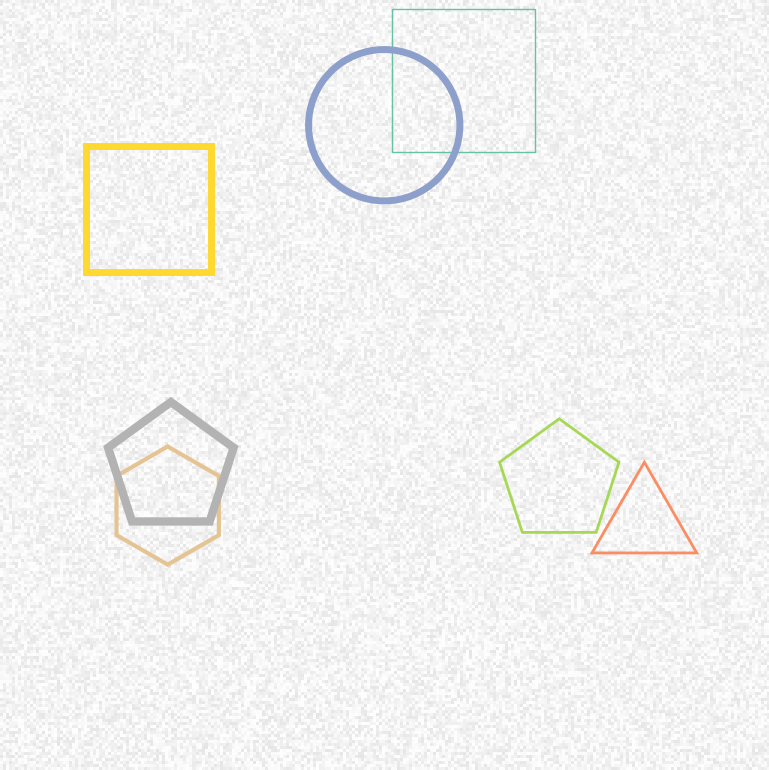[{"shape": "square", "thickness": 0.5, "radius": 0.46, "center": [0.602, 0.895]}, {"shape": "triangle", "thickness": 1, "radius": 0.39, "center": [0.837, 0.321]}, {"shape": "circle", "thickness": 2.5, "radius": 0.49, "center": [0.499, 0.837]}, {"shape": "pentagon", "thickness": 1, "radius": 0.41, "center": [0.726, 0.375]}, {"shape": "square", "thickness": 2.5, "radius": 0.41, "center": [0.193, 0.729]}, {"shape": "hexagon", "thickness": 1.5, "radius": 0.38, "center": [0.218, 0.343]}, {"shape": "pentagon", "thickness": 3, "radius": 0.43, "center": [0.222, 0.392]}]